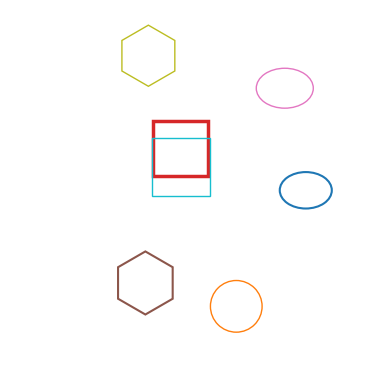[{"shape": "oval", "thickness": 1.5, "radius": 0.34, "center": [0.794, 0.506]}, {"shape": "circle", "thickness": 1, "radius": 0.34, "center": [0.614, 0.204]}, {"shape": "square", "thickness": 2.5, "radius": 0.36, "center": [0.469, 0.614]}, {"shape": "hexagon", "thickness": 1.5, "radius": 0.41, "center": [0.378, 0.265]}, {"shape": "oval", "thickness": 1, "radius": 0.37, "center": [0.74, 0.771]}, {"shape": "hexagon", "thickness": 1, "radius": 0.4, "center": [0.385, 0.855]}, {"shape": "square", "thickness": 1, "radius": 0.38, "center": [0.47, 0.565]}]